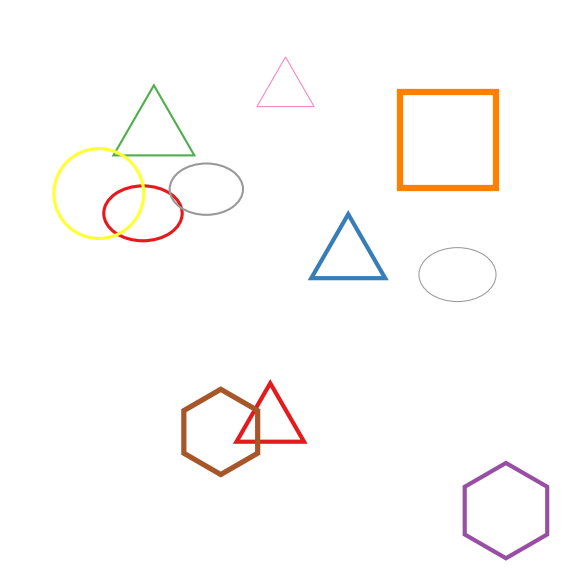[{"shape": "oval", "thickness": 1.5, "radius": 0.34, "center": [0.248, 0.63]}, {"shape": "triangle", "thickness": 2, "radius": 0.34, "center": [0.468, 0.268]}, {"shape": "triangle", "thickness": 2, "radius": 0.37, "center": [0.603, 0.554]}, {"shape": "triangle", "thickness": 1, "radius": 0.4, "center": [0.266, 0.771]}, {"shape": "hexagon", "thickness": 2, "radius": 0.41, "center": [0.876, 0.115]}, {"shape": "square", "thickness": 3, "radius": 0.41, "center": [0.775, 0.757]}, {"shape": "circle", "thickness": 1.5, "radius": 0.39, "center": [0.171, 0.664]}, {"shape": "hexagon", "thickness": 2.5, "radius": 0.37, "center": [0.382, 0.251]}, {"shape": "triangle", "thickness": 0.5, "radius": 0.29, "center": [0.494, 0.843]}, {"shape": "oval", "thickness": 0.5, "radius": 0.33, "center": [0.792, 0.524]}, {"shape": "oval", "thickness": 1, "radius": 0.32, "center": [0.357, 0.672]}]